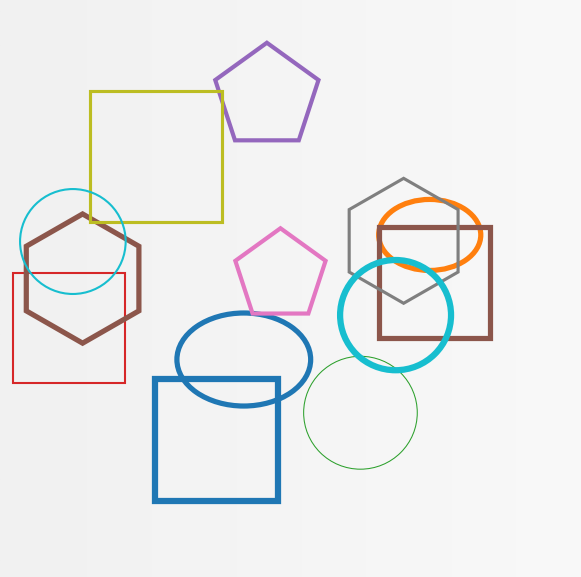[{"shape": "oval", "thickness": 2.5, "radius": 0.58, "center": [0.419, 0.377]}, {"shape": "square", "thickness": 3, "radius": 0.53, "center": [0.373, 0.237]}, {"shape": "oval", "thickness": 2.5, "radius": 0.44, "center": [0.739, 0.592]}, {"shape": "circle", "thickness": 0.5, "radius": 0.49, "center": [0.62, 0.284]}, {"shape": "square", "thickness": 1, "radius": 0.48, "center": [0.119, 0.431]}, {"shape": "pentagon", "thickness": 2, "radius": 0.47, "center": [0.459, 0.832]}, {"shape": "hexagon", "thickness": 2.5, "radius": 0.56, "center": [0.142, 0.517]}, {"shape": "square", "thickness": 2.5, "radius": 0.48, "center": [0.748, 0.51]}, {"shape": "pentagon", "thickness": 2, "radius": 0.41, "center": [0.483, 0.522]}, {"shape": "hexagon", "thickness": 1.5, "radius": 0.54, "center": [0.694, 0.582]}, {"shape": "square", "thickness": 1.5, "radius": 0.57, "center": [0.268, 0.728]}, {"shape": "circle", "thickness": 3, "radius": 0.48, "center": [0.681, 0.453]}, {"shape": "circle", "thickness": 1, "radius": 0.45, "center": [0.125, 0.581]}]